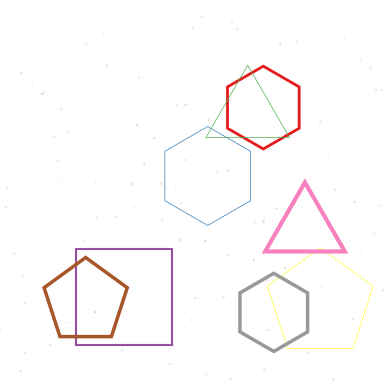[{"shape": "hexagon", "thickness": 2, "radius": 0.54, "center": [0.684, 0.721]}, {"shape": "hexagon", "thickness": 0.5, "radius": 0.64, "center": [0.539, 0.543]}, {"shape": "triangle", "thickness": 0.5, "radius": 0.63, "center": [0.643, 0.705]}, {"shape": "square", "thickness": 1.5, "radius": 0.62, "center": [0.322, 0.229]}, {"shape": "pentagon", "thickness": 0.5, "radius": 0.72, "center": [0.832, 0.212]}, {"shape": "pentagon", "thickness": 2.5, "radius": 0.57, "center": [0.223, 0.218]}, {"shape": "triangle", "thickness": 3, "radius": 0.6, "center": [0.792, 0.407]}, {"shape": "hexagon", "thickness": 2.5, "radius": 0.51, "center": [0.711, 0.189]}]